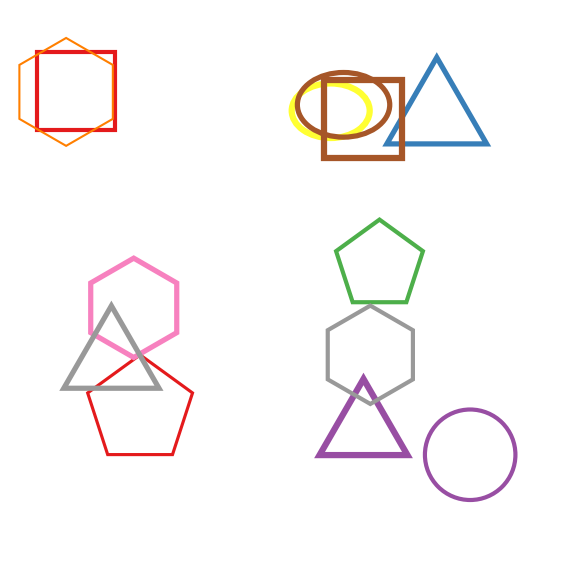[{"shape": "square", "thickness": 2, "radius": 0.34, "center": [0.131, 0.841]}, {"shape": "pentagon", "thickness": 1.5, "radius": 0.48, "center": [0.243, 0.289]}, {"shape": "triangle", "thickness": 2.5, "radius": 0.5, "center": [0.756, 0.8]}, {"shape": "pentagon", "thickness": 2, "radius": 0.4, "center": [0.657, 0.54]}, {"shape": "circle", "thickness": 2, "radius": 0.39, "center": [0.814, 0.212]}, {"shape": "triangle", "thickness": 3, "radius": 0.44, "center": [0.629, 0.255]}, {"shape": "hexagon", "thickness": 1, "radius": 0.47, "center": [0.114, 0.84]}, {"shape": "oval", "thickness": 3, "radius": 0.34, "center": [0.573, 0.807]}, {"shape": "square", "thickness": 3, "radius": 0.34, "center": [0.628, 0.793]}, {"shape": "oval", "thickness": 2.5, "radius": 0.4, "center": [0.595, 0.818]}, {"shape": "hexagon", "thickness": 2.5, "radius": 0.43, "center": [0.232, 0.466]}, {"shape": "triangle", "thickness": 2.5, "radius": 0.48, "center": [0.193, 0.374]}, {"shape": "hexagon", "thickness": 2, "radius": 0.43, "center": [0.641, 0.385]}]